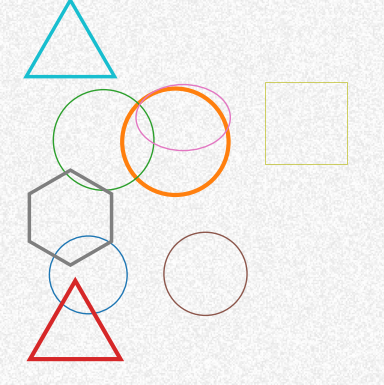[{"shape": "circle", "thickness": 1, "radius": 0.5, "center": [0.229, 0.286]}, {"shape": "circle", "thickness": 3, "radius": 0.69, "center": [0.456, 0.632]}, {"shape": "circle", "thickness": 1, "radius": 0.65, "center": [0.269, 0.636]}, {"shape": "triangle", "thickness": 3, "radius": 0.68, "center": [0.196, 0.135]}, {"shape": "circle", "thickness": 1, "radius": 0.54, "center": [0.534, 0.289]}, {"shape": "oval", "thickness": 1, "radius": 0.61, "center": [0.476, 0.695]}, {"shape": "hexagon", "thickness": 2.5, "radius": 0.62, "center": [0.183, 0.435]}, {"shape": "square", "thickness": 0.5, "radius": 0.53, "center": [0.794, 0.68]}, {"shape": "triangle", "thickness": 2.5, "radius": 0.66, "center": [0.183, 0.867]}]